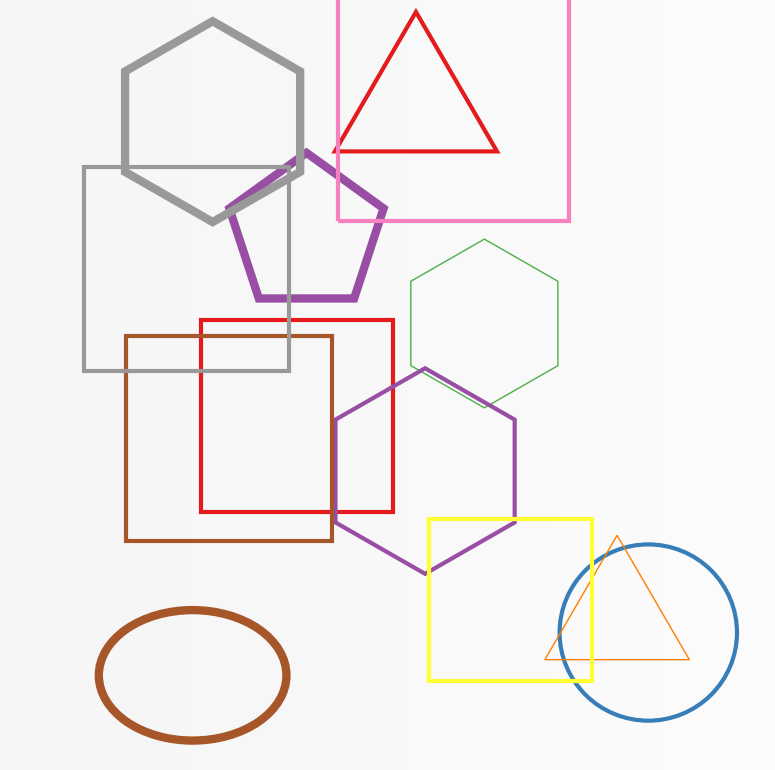[{"shape": "square", "thickness": 1.5, "radius": 0.62, "center": [0.383, 0.46]}, {"shape": "triangle", "thickness": 1.5, "radius": 0.6, "center": [0.537, 0.864]}, {"shape": "circle", "thickness": 1.5, "radius": 0.57, "center": [0.837, 0.179]}, {"shape": "hexagon", "thickness": 0.5, "radius": 0.55, "center": [0.625, 0.58]}, {"shape": "hexagon", "thickness": 1.5, "radius": 0.67, "center": [0.548, 0.388]}, {"shape": "pentagon", "thickness": 3, "radius": 0.52, "center": [0.395, 0.697]}, {"shape": "triangle", "thickness": 0.5, "radius": 0.54, "center": [0.796, 0.197]}, {"shape": "square", "thickness": 1.5, "radius": 0.53, "center": [0.659, 0.221]}, {"shape": "oval", "thickness": 3, "radius": 0.61, "center": [0.249, 0.123]}, {"shape": "square", "thickness": 1.5, "radius": 0.67, "center": [0.296, 0.431]}, {"shape": "square", "thickness": 1.5, "radius": 0.75, "center": [0.585, 0.863]}, {"shape": "hexagon", "thickness": 3, "radius": 0.65, "center": [0.274, 0.842]}, {"shape": "square", "thickness": 1.5, "radius": 0.66, "center": [0.24, 0.651]}]